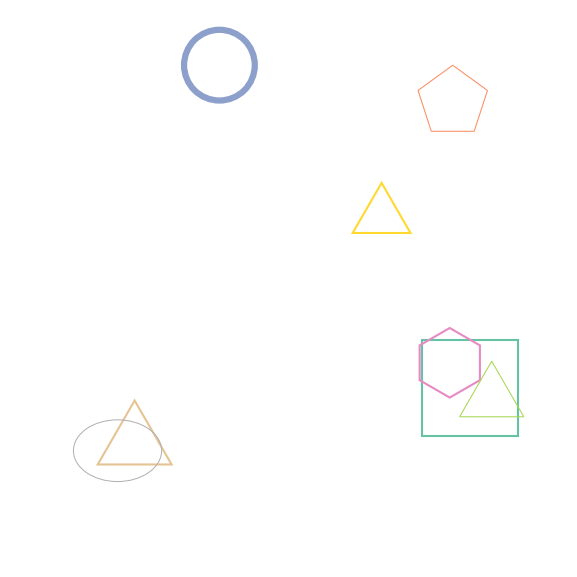[{"shape": "square", "thickness": 1, "radius": 0.42, "center": [0.814, 0.327]}, {"shape": "pentagon", "thickness": 0.5, "radius": 0.32, "center": [0.784, 0.823]}, {"shape": "circle", "thickness": 3, "radius": 0.31, "center": [0.38, 0.886]}, {"shape": "hexagon", "thickness": 1, "radius": 0.3, "center": [0.779, 0.371]}, {"shape": "triangle", "thickness": 0.5, "radius": 0.32, "center": [0.851, 0.31]}, {"shape": "triangle", "thickness": 1, "radius": 0.29, "center": [0.661, 0.625]}, {"shape": "triangle", "thickness": 1, "radius": 0.37, "center": [0.233, 0.232]}, {"shape": "oval", "thickness": 0.5, "radius": 0.38, "center": [0.204, 0.219]}]